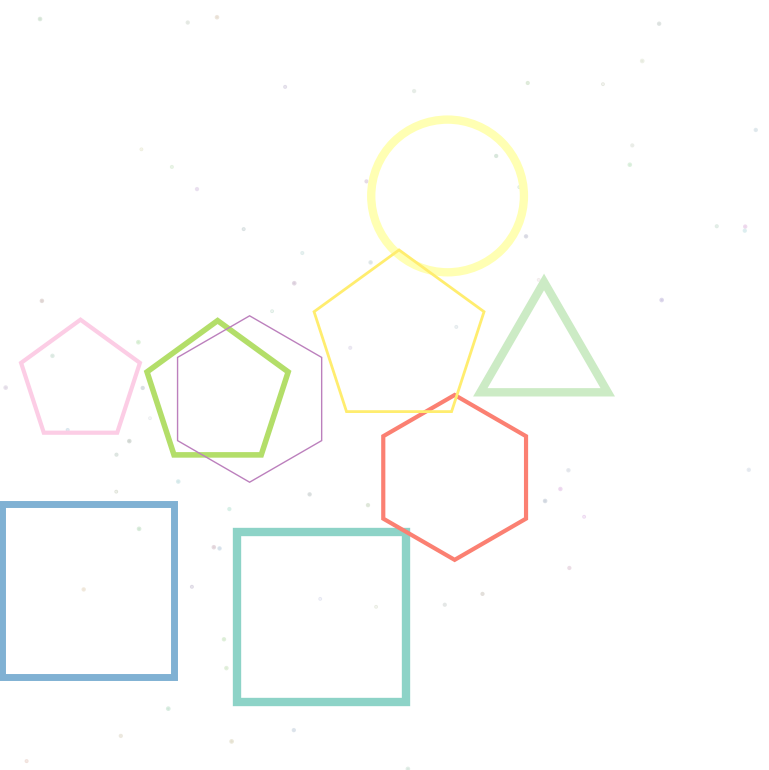[{"shape": "square", "thickness": 3, "radius": 0.55, "center": [0.418, 0.199]}, {"shape": "circle", "thickness": 3, "radius": 0.5, "center": [0.581, 0.746]}, {"shape": "hexagon", "thickness": 1.5, "radius": 0.54, "center": [0.59, 0.38]}, {"shape": "square", "thickness": 2.5, "radius": 0.56, "center": [0.115, 0.233]}, {"shape": "pentagon", "thickness": 2, "radius": 0.48, "center": [0.283, 0.487]}, {"shape": "pentagon", "thickness": 1.5, "radius": 0.41, "center": [0.105, 0.504]}, {"shape": "hexagon", "thickness": 0.5, "radius": 0.54, "center": [0.324, 0.482]}, {"shape": "triangle", "thickness": 3, "radius": 0.48, "center": [0.707, 0.538]}, {"shape": "pentagon", "thickness": 1, "radius": 0.58, "center": [0.518, 0.559]}]